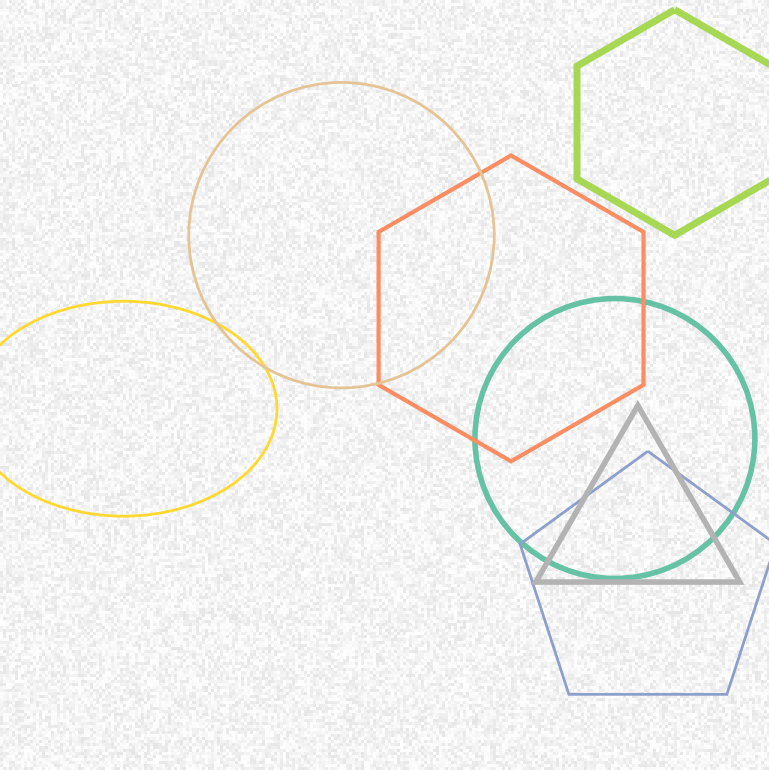[{"shape": "circle", "thickness": 2, "radius": 0.91, "center": [0.799, 0.431]}, {"shape": "hexagon", "thickness": 1.5, "radius": 0.99, "center": [0.664, 0.599]}, {"shape": "pentagon", "thickness": 1, "radius": 0.87, "center": [0.841, 0.239]}, {"shape": "hexagon", "thickness": 2.5, "radius": 0.73, "center": [0.876, 0.841]}, {"shape": "oval", "thickness": 1, "radius": 1.0, "center": [0.16, 0.469]}, {"shape": "circle", "thickness": 1, "radius": 0.99, "center": [0.443, 0.695]}, {"shape": "triangle", "thickness": 2, "radius": 0.76, "center": [0.828, 0.321]}]